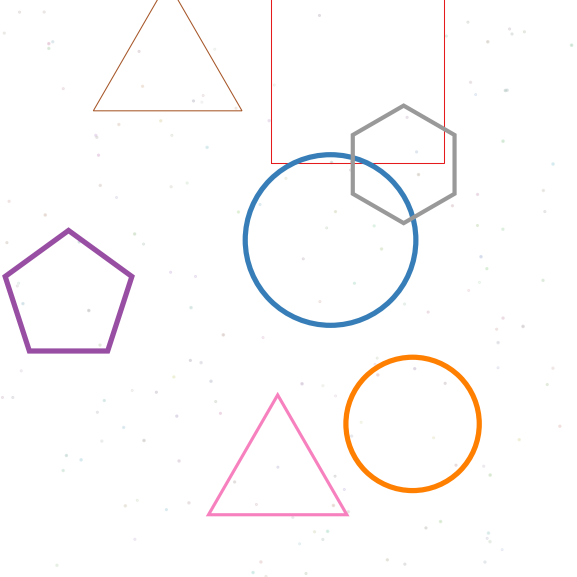[{"shape": "square", "thickness": 0.5, "radius": 0.75, "center": [0.619, 0.867]}, {"shape": "circle", "thickness": 2.5, "radius": 0.74, "center": [0.572, 0.584]}, {"shape": "pentagon", "thickness": 2.5, "radius": 0.58, "center": [0.119, 0.485]}, {"shape": "circle", "thickness": 2.5, "radius": 0.58, "center": [0.714, 0.265]}, {"shape": "triangle", "thickness": 0.5, "radius": 0.74, "center": [0.29, 0.882]}, {"shape": "triangle", "thickness": 1.5, "radius": 0.69, "center": [0.481, 0.177]}, {"shape": "hexagon", "thickness": 2, "radius": 0.51, "center": [0.699, 0.714]}]